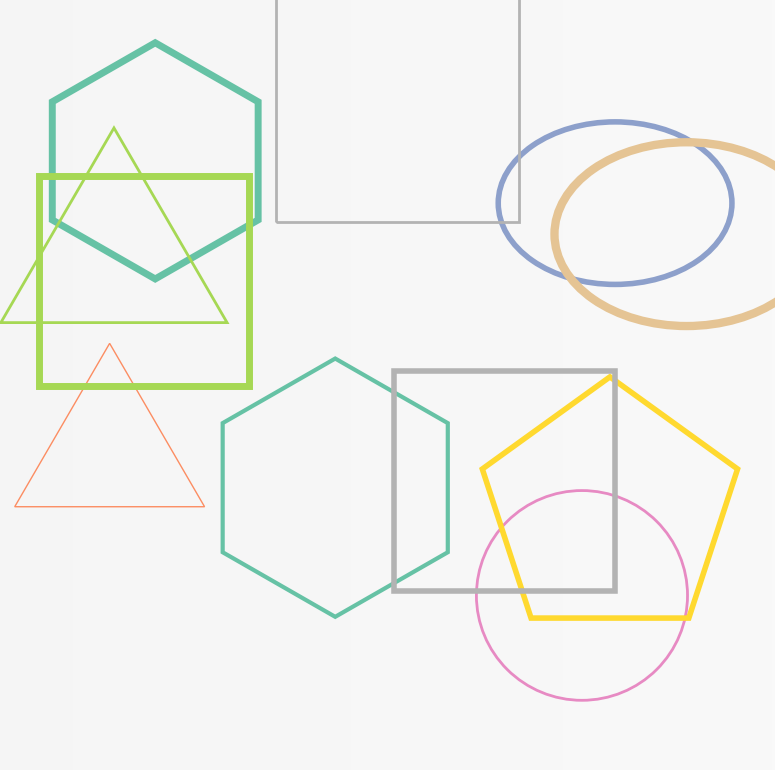[{"shape": "hexagon", "thickness": 2.5, "radius": 0.77, "center": [0.2, 0.791]}, {"shape": "hexagon", "thickness": 1.5, "radius": 0.84, "center": [0.433, 0.367]}, {"shape": "triangle", "thickness": 0.5, "radius": 0.71, "center": [0.141, 0.413]}, {"shape": "oval", "thickness": 2, "radius": 0.75, "center": [0.794, 0.736]}, {"shape": "circle", "thickness": 1, "radius": 0.68, "center": [0.751, 0.227]}, {"shape": "square", "thickness": 2.5, "radius": 0.68, "center": [0.186, 0.635]}, {"shape": "triangle", "thickness": 1, "radius": 0.84, "center": [0.147, 0.665]}, {"shape": "pentagon", "thickness": 2, "radius": 0.87, "center": [0.787, 0.337]}, {"shape": "oval", "thickness": 3, "radius": 0.85, "center": [0.886, 0.696]}, {"shape": "square", "thickness": 2, "radius": 0.71, "center": [0.651, 0.375]}, {"shape": "square", "thickness": 1, "radius": 0.78, "center": [0.513, 0.868]}]